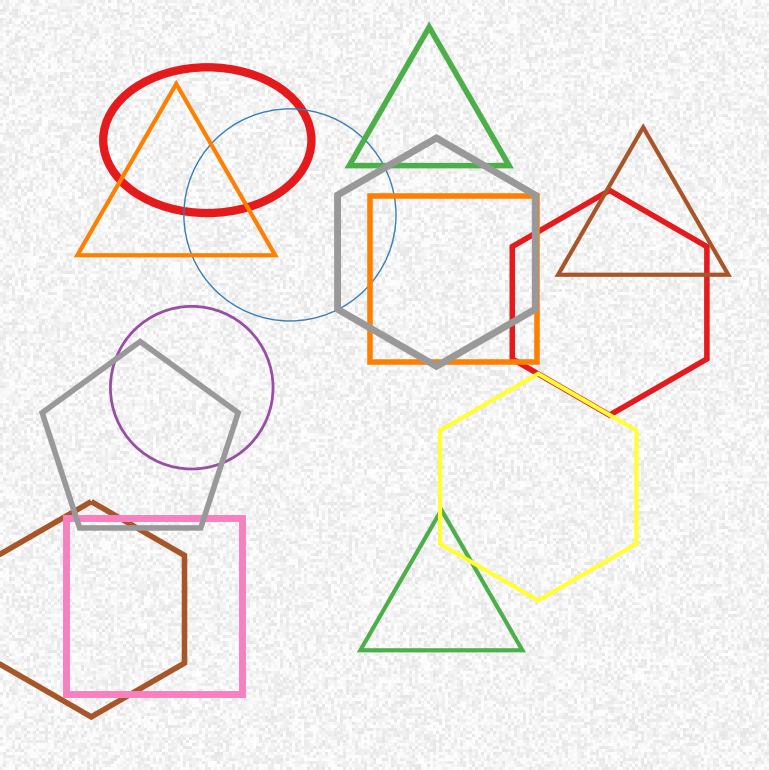[{"shape": "hexagon", "thickness": 2, "radius": 0.73, "center": [0.792, 0.607]}, {"shape": "oval", "thickness": 3, "radius": 0.68, "center": [0.269, 0.818]}, {"shape": "circle", "thickness": 0.5, "radius": 0.69, "center": [0.377, 0.721]}, {"shape": "triangle", "thickness": 1.5, "radius": 0.61, "center": [0.573, 0.216]}, {"shape": "triangle", "thickness": 2, "radius": 0.6, "center": [0.557, 0.845]}, {"shape": "circle", "thickness": 1, "radius": 0.53, "center": [0.249, 0.497]}, {"shape": "square", "thickness": 2, "radius": 0.54, "center": [0.589, 0.638]}, {"shape": "triangle", "thickness": 1.5, "radius": 0.74, "center": [0.229, 0.743]}, {"shape": "hexagon", "thickness": 1.5, "radius": 0.74, "center": [0.699, 0.367]}, {"shape": "hexagon", "thickness": 2, "radius": 0.7, "center": [0.119, 0.209]}, {"shape": "triangle", "thickness": 1.5, "radius": 0.64, "center": [0.835, 0.707]}, {"shape": "square", "thickness": 2.5, "radius": 0.57, "center": [0.2, 0.213]}, {"shape": "hexagon", "thickness": 2.5, "radius": 0.74, "center": [0.567, 0.673]}, {"shape": "pentagon", "thickness": 2, "radius": 0.67, "center": [0.182, 0.423]}]